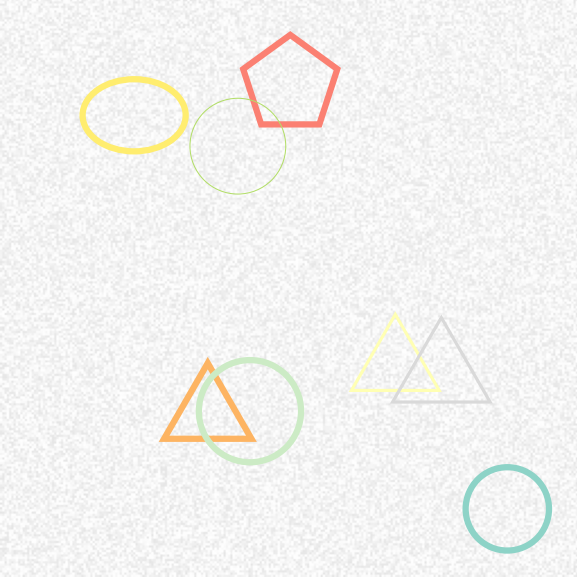[{"shape": "circle", "thickness": 3, "radius": 0.36, "center": [0.878, 0.118]}, {"shape": "triangle", "thickness": 1.5, "radius": 0.44, "center": [0.685, 0.367]}, {"shape": "pentagon", "thickness": 3, "radius": 0.43, "center": [0.503, 0.853]}, {"shape": "triangle", "thickness": 3, "radius": 0.44, "center": [0.36, 0.283]}, {"shape": "circle", "thickness": 0.5, "radius": 0.41, "center": [0.412, 0.746]}, {"shape": "triangle", "thickness": 1.5, "radius": 0.49, "center": [0.764, 0.352]}, {"shape": "circle", "thickness": 3, "radius": 0.44, "center": [0.433, 0.287]}, {"shape": "oval", "thickness": 3, "radius": 0.45, "center": [0.232, 0.8]}]